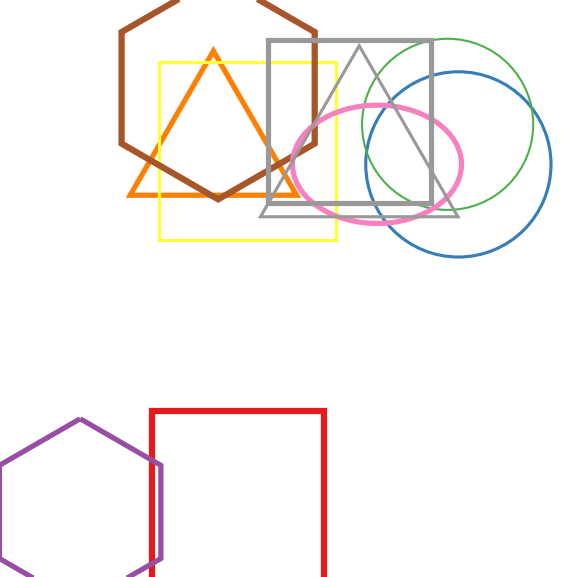[{"shape": "square", "thickness": 3, "radius": 0.74, "center": [0.412, 0.139]}, {"shape": "circle", "thickness": 1.5, "radius": 0.8, "center": [0.794, 0.714]}, {"shape": "circle", "thickness": 1, "radius": 0.74, "center": [0.775, 0.784]}, {"shape": "hexagon", "thickness": 2.5, "radius": 0.81, "center": [0.139, 0.113]}, {"shape": "triangle", "thickness": 2.5, "radius": 0.83, "center": [0.37, 0.744]}, {"shape": "square", "thickness": 1.5, "radius": 0.77, "center": [0.429, 0.738]}, {"shape": "hexagon", "thickness": 3, "radius": 0.97, "center": [0.378, 0.847]}, {"shape": "oval", "thickness": 2.5, "radius": 0.73, "center": [0.653, 0.715]}, {"shape": "triangle", "thickness": 1.5, "radius": 0.99, "center": [0.622, 0.722]}, {"shape": "square", "thickness": 2.5, "radius": 0.71, "center": [0.605, 0.789]}]